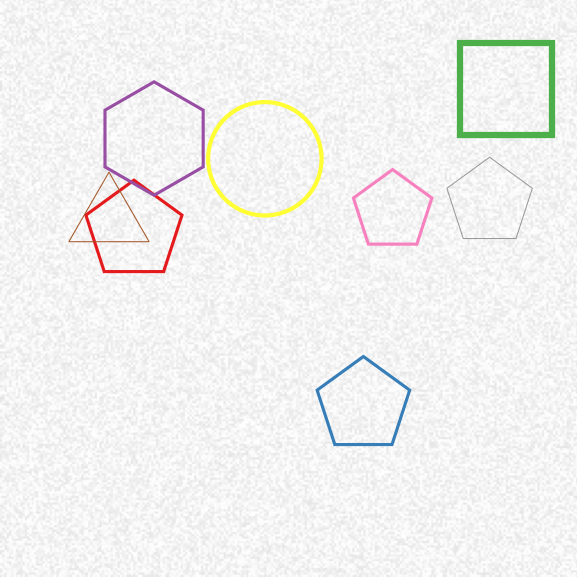[{"shape": "pentagon", "thickness": 1.5, "radius": 0.44, "center": [0.232, 0.6]}, {"shape": "pentagon", "thickness": 1.5, "radius": 0.42, "center": [0.629, 0.298]}, {"shape": "square", "thickness": 3, "radius": 0.4, "center": [0.877, 0.845]}, {"shape": "hexagon", "thickness": 1.5, "radius": 0.49, "center": [0.267, 0.759]}, {"shape": "circle", "thickness": 2, "radius": 0.49, "center": [0.459, 0.724]}, {"shape": "triangle", "thickness": 0.5, "radius": 0.4, "center": [0.189, 0.621]}, {"shape": "pentagon", "thickness": 1.5, "radius": 0.36, "center": [0.68, 0.634]}, {"shape": "pentagon", "thickness": 0.5, "radius": 0.39, "center": [0.848, 0.649]}]